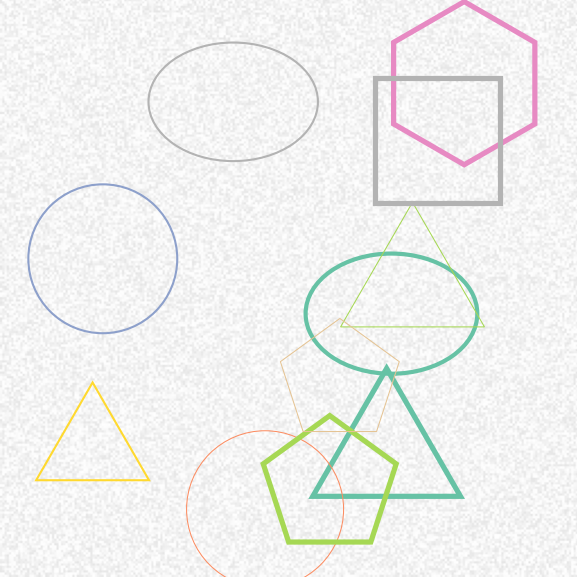[{"shape": "triangle", "thickness": 2.5, "radius": 0.74, "center": [0.67, 0.214]}, {"shape": "oval", "thickness": 2, "radius": 0.74, "center": [0.678, 0.456]}, {"shape": "circle", "thickness": 0.5, "radius": 0.68, "center": [0.459, 0.117]}, {"shape": "circle", "thickness": 1, "radius": 0.64, "center": [0.178, 0.551]}, {"shape": "hexagon", "thickness": 2.5, "radius": 0.71, "center": [0.804, 0.855]}, {"shape": "triangle", "thickness": 0.5, "radius": 0.72, "center": [0.714, 0.505]}, {"shape": "pentagon", "thickness": 2.5, "radius": 0.61, "center": [0.571, 0.158]}, {"shape": "triangle", "thickness": 1, "radius": 0.56, "center": [0.16, 0.224]}, {"shape": "pentagon", "thickness": 0.5, "radius": 0.54, "center": [0.588, 0.339]}, {"shape": "square", "thickness": 2.5, "radius": 0.54, "center": [0.757, 0.756]}, {"shape": "oval", "thickness": 1, "radius": 0.73, "center": [0.404, 0.823]}]